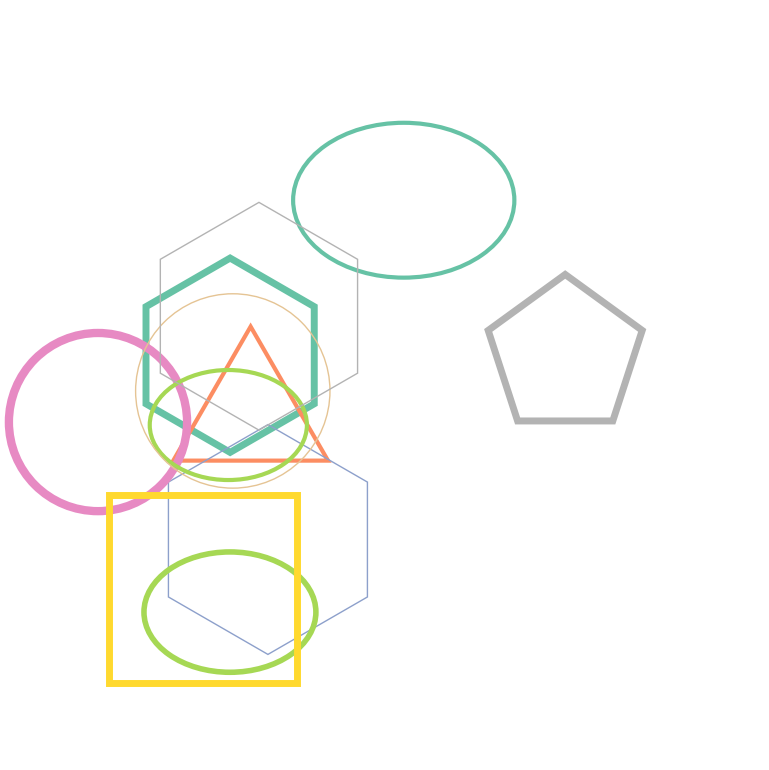[{"shape": "hexagon", "thickness": 2.5, "radius": 0.63, "center": [0.299, 0.539]}, {"shape": "oval", "thickness": 1.5, "radius": 0.72, "center": [0.524, 0.74]}, {"shape": "triangle", "thickness": 1.5, "radius": 0.58, "center": [0.325, 0.46]}, {"shape": "hexagon", "thickness": 0.5, "radius": 0.75, "center": [0.348, 0.299]}, {"shape": "circle", "thickness": 3, "radius": 0.58, "center": [0.127, 0.452]}, {"shape": "oval", "thickness": 2, "radius": 0.56, "center": [0.299, 0.205]}, {"shape": "oval", "thickness": 1.5, "radius": 0.51, "center": [0.297, 0.448]}, {"shape": "square", "thickness": 2.5, "radius": 0.61, "center": [0.264, 0.235]}, {"shape": "circle", "thickness": 0.5, "radius": 0.63, "center": [0.302, 0.492]}, {"shape": "hexagon", "thickness": 0.5, "radius": 0.74, "center": [0.336, 0.589]}, {"shape": "pentagon", "thickness": 2.5, "radius": 0.53, "center": [0.734, 0.538]}]